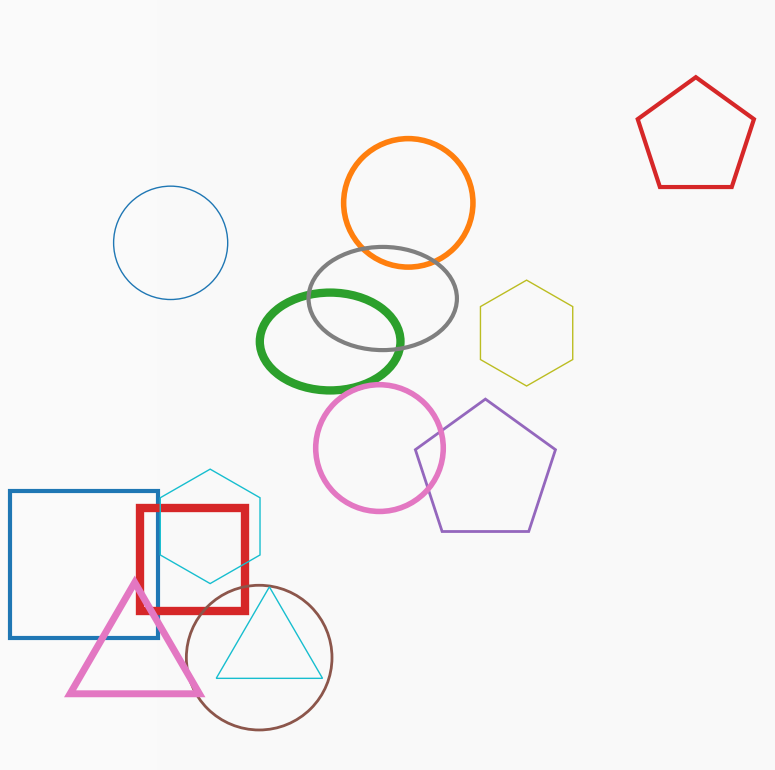[{"shape": "circle", "thickness": 0.5, "radius": 0.37, "center": [0.22, 0.685]}, {"shape": "square", "thickness": 1.5, "radius": 0.48, "center": [0.109, 0.267]}, {"shape": "circle", "thickness": 2, "radius": 0.42, "center": [0.527, 0.737]}, {"shape": "oval", "thickness": 3, "radius": 0.45, "center": [0.426, 0.556]}, {"shape": "pentagon", "thickness": 1.5, "radius": 0.39, "center": [0.898, 0.821]}, {"shape": "square", "thickness": 3, "radius": 0.34, "center": [0.248, 0.273]}, {"shape": "pentagon", "thickness": 1, "radius": 0.48, "center": [0.626, 0.387]}, {"shape": "circle", "thickness": 1, "radius": 0.47, "center": [0.334, 0.146]}, {"shape": "circle", "thickness": 2, "radius": 0.41, "center": [0.49, 0.418]}, {"shape": "triangle", "thickness": 2.5, "radius": 0.48, "center": [0.174, 0.147]}, {"shape": "oval", "thickness": 1.5, "radius": 0.48, "center": [0.494, 0.612]}, {"shape": "hexagon", "thickness": 0.5, "radius": 0.34, "center": [0.679, 0.567]}, {"shape": "hexagon", "thickness": 0.5, "radius": 0.37, "center": [0.271, 0.316]}, {"shape": "triangle", "thickness": 0.5, "radius": 0.4, "center": [0.348, 0.159]}]